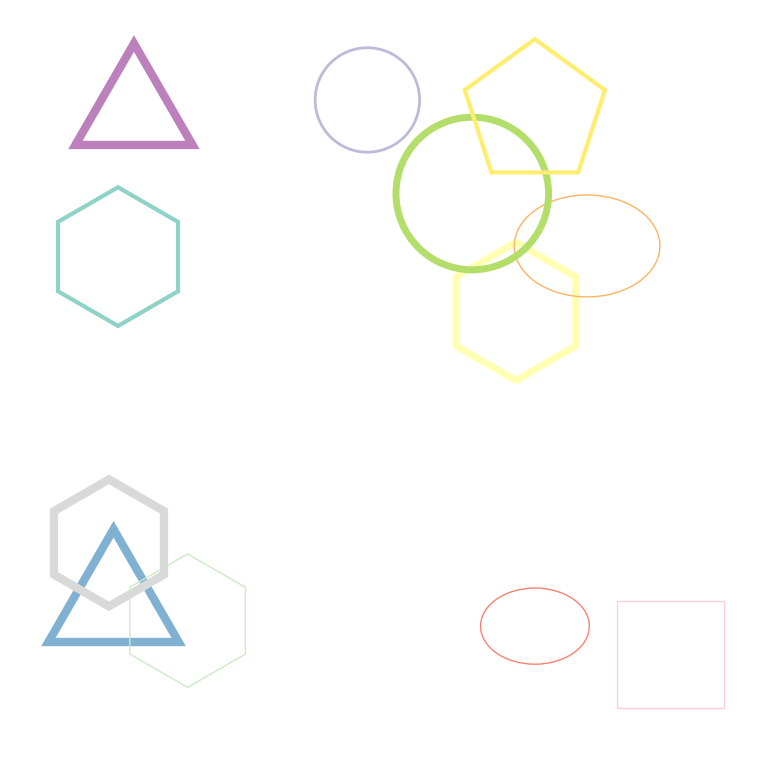[{"shape": "hexagon", "thickness": 1.5, "radius": 0.45, "center": [0.153, 0.667]}, {"shape": "hexagon", "thickness": 2.5, "radius": 0.45, "center": [0.67, 0.596]}, {"shape": "circle", "thickness": 1, "radius": 0.34, "center": [0.477, 0.87]}, {"shape": "oval", "thickness": 0.5, "radius": 0.35, "center": [0.695, 0.187]}, {"shape": "triangle", "thickness": 3, "radius": 0.49, "center": [0.147, 0.215]}, {"shape": "oval", "thickness": 0.5, "radius": 0.47, "center": [0.762, 0.681]}, {"shape": "circle", "thickness": 2.5, "radius": 0.5, "center": [0.613, 0.749]}, {"shape": "square", "thickness": 0.5, "radius": 0.35, "center": [0.871, 0.15]}, {"shape": "hexagon", "thickness": 3, "radius": 0.41, "center": [0.142, 0.295]}, {"shape": "triangle", "thickness": 3, "radius": 0.44, "center": [0.174, 0.856]}, {"shape": "hexagon", "thickness": 0.5, "radius": 0.43, "center": [0.244, 0.194]}, {"shape": "pentagon", "thickness": 1.5, "radius": 0.48, "center": [0.695, 0.853]}]